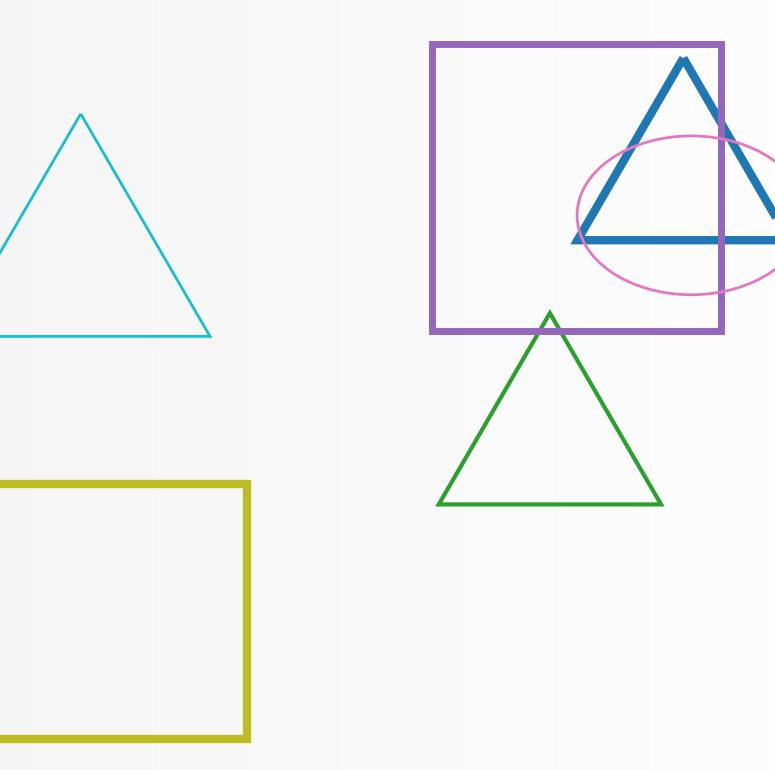[{"shape": "triangle", "thickness": 3, "radius": 0.79, "center": [0.882, 0.767]}, {"shape": "triangle", "thickness": 1.5, "radius": 0.83, "center": [0.71, 0.428]}, {"shape": "square", "thickness": 2.5, "radius": 0.93, "center": [0.744, 0.756]}, {"shape": "oval", "thickness": 1, "radius": 0.74, "center": [0.892, 0.72]}, {"shape": "square", "thickness": 3, "radius": 0.83, "center": [0.153, 0.206]}, {"shape": "triangle", "thickness": 1, "radius": 0.96, "center": [0.104, 0.659]}]